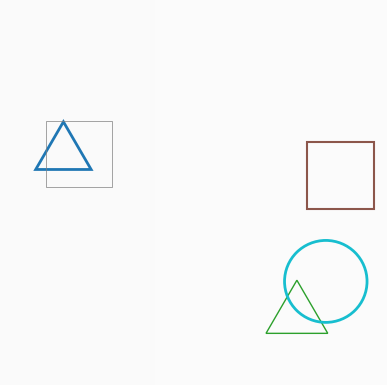[{"shape": "triangle", "thickness": 2, "radius": 0.41, "center": [0.164, 0.601]}, {"shape": "triangle", "thickness": 1, "radius": 0.46, "center": [0.766, 0.18]}, {"shape": "square", "thickness": 1.5, "radius": 0.44, "center": [0.878, 0.545]}, {"shape": "square", "thickness": 0.5, "radius": 0.43, "center": [0.204, 0.6]}, {"shape": "circle", "thickness": 2, "radius": 0.53, "center": [0.841, 0.269]}]